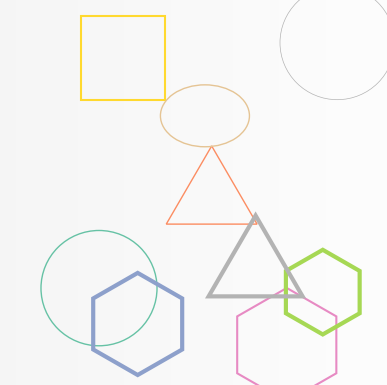[{"shape": "circle", "thickness": 1, "radius": 0.75, "center": [0.255, 0.252]}, {"shape": "triangle", "thickness": 1, "radius": 0.68, "center": [0.546, 0.486]}, {"shape": "hexagon", "thickness": 3, "radius": 0.66, "center": [0.355, 0.159]}, {"shape": "hexagon", "thickness": 1.5, "radius": 0.74, "center": [0.74, 0.104]}, {"shape": "hexagon", "thickness": 3, "radius": 0.55, "center": [0.833, 0.241]}, {"shape": "square", "thickness": 1.5, "radius": 0.54, "center": [0.317, 0.849]}, {"shape": "oval", "thickness": 1, "radius": 0.57, "center": [0.529, 0.699]}, {"shape": "triangle", "thickness": 3, "radius": 0.7, "center": [0.66, 0.3]}, {"shape": "circle", "thickness": 0.5, "radius": 0.74, "center": [0.87, 0.889]}]